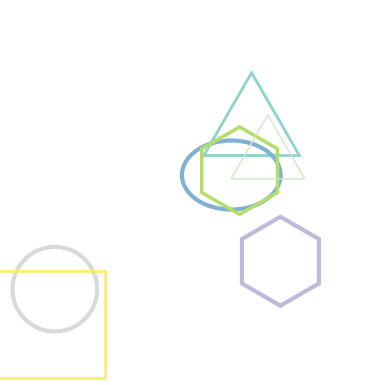[{"shape": "triangle", "thickness": 2, "radius": 0.72, "center": [0.654, 0.668]}, {"shape": "hexagon", "thickness": 3, "radius": 0.58, "center": [0.728, 0.321]}, {"shape": "oval", "thickness": 3, "radius": 0.64, "center": [0.601, 0.545]}, {"shape": "hexagon", "thickness": 2.5, "radius": 0.57, "center": [0.622, 0.557]}, {"shape": "circle", "thickness": 3, "radius": 0.55, "center": [0.142, 0.249]}, {"shape": "triangle", "thickness": 1, "radius": 0.55, "center": [0.696, 0.591]}, {"shape": "square", "thickness": 2, "radius": 0.69, "center": [0.133, 0.157]}]